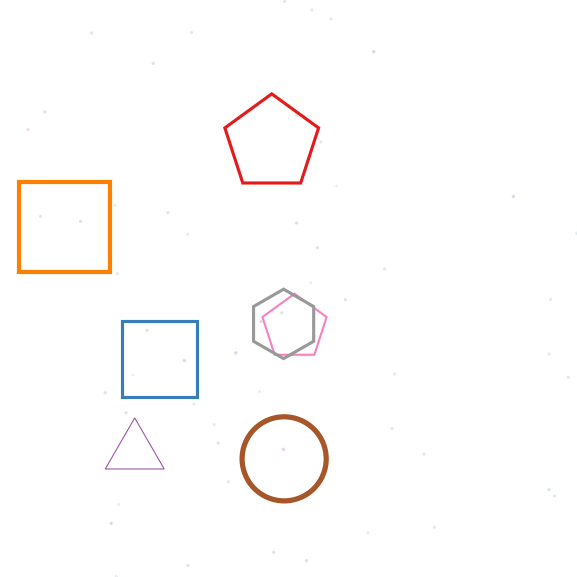[{"shape": "pentagon", "thickness": 1.5, "radius": 0.43, "center": [0.471, 0.751]}, {"shape": "square", "thickness": 1.5, "radius": 0.33, "center": [0.276, 0.377]}, {"shape": "triangle", "thickness": 0.5, "radius": 0.29, "center": [0.233, 0.217]}, {"shape": "square", "thickness": 2, "radius": 0.39, "center": [0.112, 0.606]}, {"shape": "circle", "thickness": 2.5, "radius": 0.36, "center": [0.492, 0.205]}, {"shape": "pentagon", "thickness": 1, "radius": 0.29, "center": [0.51, 0.432]}, {"shape": "hexagon", "thickness": 1.5, "radius": 0.3, "center": [0.491, 0.438]}]